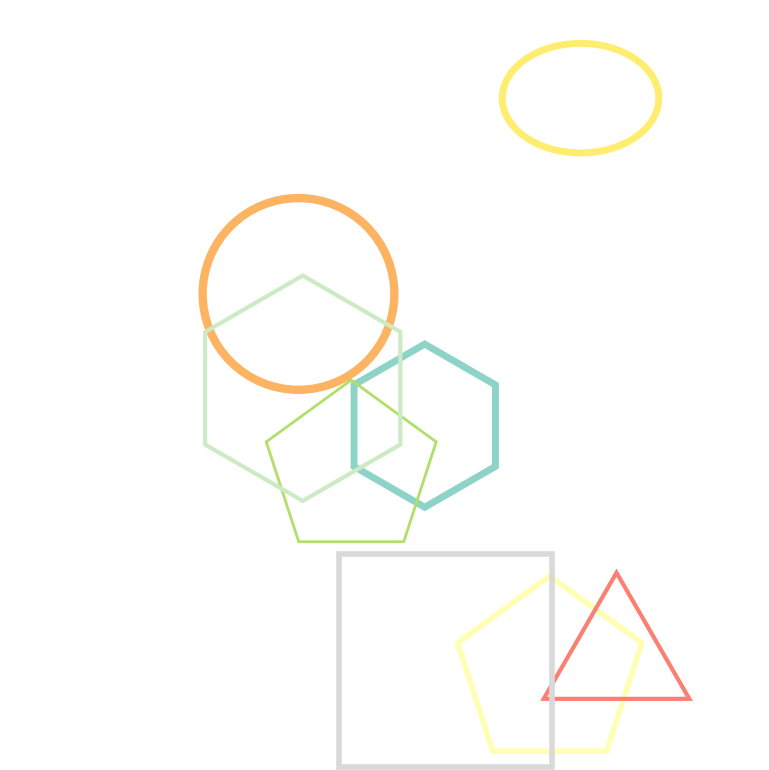[{"shape": "hexagon", "thickness": 2.5, "radius": 0.53, "center": [0.552, 0.447]}, {"shape": "pentagon", "thickness": 2, "radius": 0.63, "center": [0.714, 0.126]}, {"shape": "triangle", "thickness": 1.5, "radius": 0.55, "center": [0.801, 0.147]}, {"shape": "circle", "thickness": 3, "radius": 0.62, "center": [0.388, 0.618]}, {"shape": "pentagon", "thickness": 1, "radius": 0.58, "center": [0.456, 0.39]}, {"shape": "square", "thickness": 2, "radius": 0.69, "center": [0.578, 0.142]}, {"shape": "hexagon", "thickness": 1.5, "radius": 0.73, "center": [0.393, 0.496]}, {"shape": "oval", "thickness": 2.5, "radius": 0.51, "center": [0.754, 0.873]}]